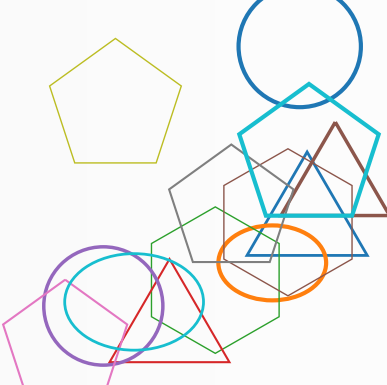[{"shape": "triangle", "thickness": 2, "radius": 0.9, "center": [0.793, 0.426]}, {"shape": "circle", "thickness": 3, "radius": 0.79, "center": [0.773, 0.879]}, {"shape": "oval", "thickness": 3, "radius": 0.7, "center": [0.703, 0.317]}, {"shape": "hexagon", "thickness": 1, "radius": 0.95, "center": [0.556, 0.272]}, {"shape": "triangle", "thickness": 1.5, "radius": 0.89, "center": [0.437, 0.149]}, {"shape": "circle", "thickness": 2.5, "radius": 0.77, "center": [0.267, 0.205]}, {"shape": "hexagon", "thickness": 1, "radius": 0.95, "center": [0.743, 0.423]}, {"shape": "triangle", "thickness": 2.5, "radius": 0.81, "center": [0.865, 0.521]}, {"shape": "pentagon", "thickness": 1.5, "radius": 0.84, "center": [0.168, 0.105]}, {"shape": "pentagon", "thickness": 1.5, "radius": 0.84, "center": [0.597, 0.456]}, {"shape": "pentagon", "thickness": 1, "radius": 0.89, "center": [0.298, 0.721]}, {"shape": "pentagon", "thickness": 3, "radius": 0.95, "center": [0.797, 0.593]}, {"shape": "oval", "thickness": 2, "radius": 0.9, "center": [0.346, 0.216]}]